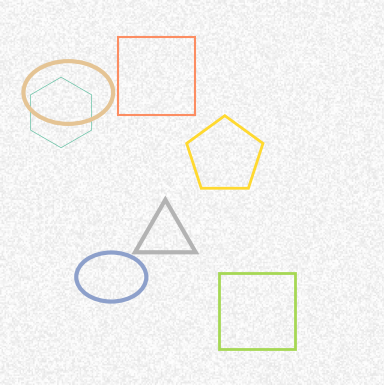[{"shape": "hexagon", "thickness": 0.5, "radius": 0.46, "center": [0.159, 0.708]}, {"shape": "square", "thickness": 1.5, "radius": 0.5, "center": [0.406, 0.803]}, {"shape": "oval", "thickness": 3, "radius": 0.46, "center": [0.289, 0.28]}, {"shape": "square", "thickness": 2, "radius": 0.49, "center": [0.668, 0.193]}, {"shape": "pentagon", "thickness": 2, "radius": 0.52, "center": [0.584, 0.595]}, {"shape": "oval", "thickness": 3, "radius": 0.58, "center": [0.177, 0.76]}, {"shape": "triangle", "thickness": 3, "radius": 0.46, "center": [0.429, 0.39]}]